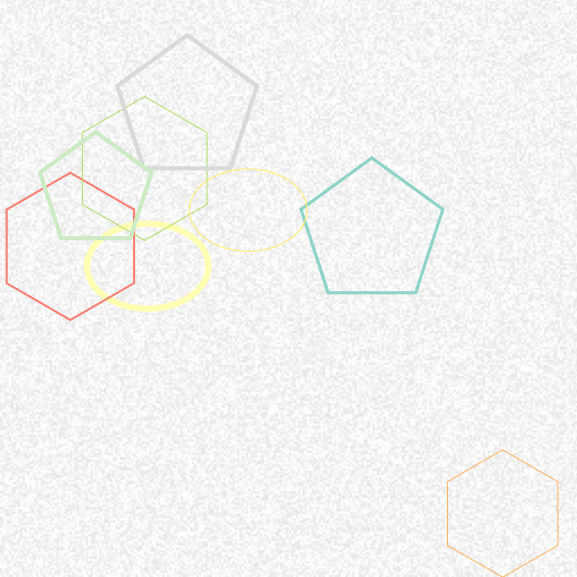[{"shape": "pentagon", "thickness": 1.5, "radius": 0.65, "center": [0.644, 0.597]}, {"shape": "oval", "thickness": 3, "radius": 0.53, "center": [0.256, 0.538]}, {"shape": "hexagon", "thickness": 1, "radius": 0.64, "center": [0.122, 0.573]}, {"shape": "hexagon", "thickness": 0.5, "radius": 0.55, "center": [0.87, 0.11]}, {"shape": "hexagon", "thickness": 0.5, "radius": 0.62, "center": [0.251, 0.707]}, {"shape": "pentagon", "thickness": 2, "radius": 0.64, "center": [0.324, 0.811]}, {"shape": "pentagon", "thickness": 2, "radius": 0.51, "center": [0.166, 0.669]}, {"shape": "oval", "thickness": 0.5, "radius": 0.51, "center": [0.43, 0.635]}]